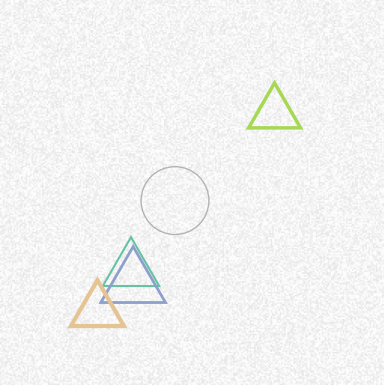[{"shape": "triangle", "thickness": 1.5, "radius": 0.42, "center": [0.34, 0.299]}, {"shape": "triangle", "thickness": 2, "radius": 0.48, "center": [0.346, 0.263]}, {"shape": "triangle", "thickness": 2.5, "radius": 0.39, "center": [0.713, 0.707]}, {"shape": "triangle", "thickness": 3, "radius": 0.4, "center": [0.253, 0.193]}, {"shape": "circle", "thickness": 1, "radius": 0.44, "center": [0.455, 0.479]}]